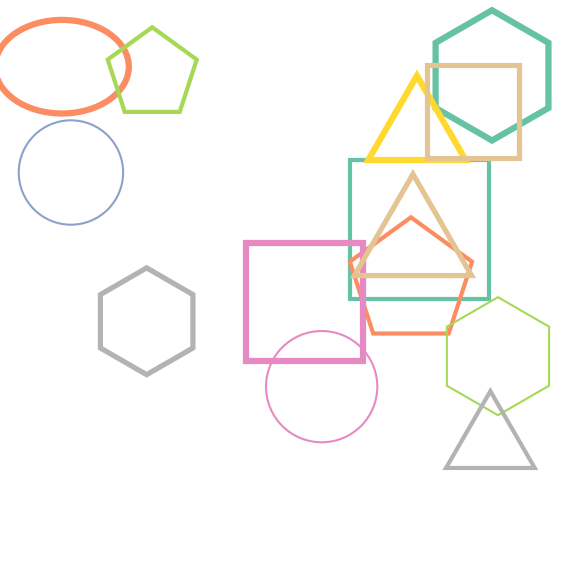[{"shape": "square", "thickness": 2, "radius": 0.6, "center": [0.727, 0.602]}, {"shape": "hexagon", "thickness": 3, "radius": 0.56, "center": [0.852, 0.869]}, {"shape": "pentagon", "thickness": 2, "radius": 0.56, "center": [0.712, 0.512]}, {"shape": "oval", "thickness": 3, "radius": 0.58, "center": [0.107, 0.884]}, {"shape": "circle", "thickness": 1, "radius": 0.45, "center": [0.123, 0.7]}, {"shape": "circle", "thickness": 1, "radius": 0.48, "center": [0.557, 0.33]}, {"shape": "square", "thickness": 3, "radius": 0.51, "center": [0.527, 0.476]}, {"shape": "pentagon", "thickness": 2, "radius": 0.41, "center": [0.264, 0.871]}, {"shape": "hexagon", "thickness": 1, "radius": 0.51, "center": [0.862, 0.382]}, {"shape": "triangle", "thickness": 3, "radius": 0.49, "center": [0.722, 0.771]}, {"shape": "square", "thickness": 2.5, "radius": 0.4, "center": [0.819, 0.806]}, {"shape": "triangle", "thickness": 2.5, "radius": 0.59, "center": [0.715, 0.581]}, {"shape": "triangle", "thickness": 2, "radius": 0.44, "center": [0.849, 0.233]}, {"shape": "hexagon", "thickness": 2.5, "radius": 0.46, "center": [0.254, 0.443]}]